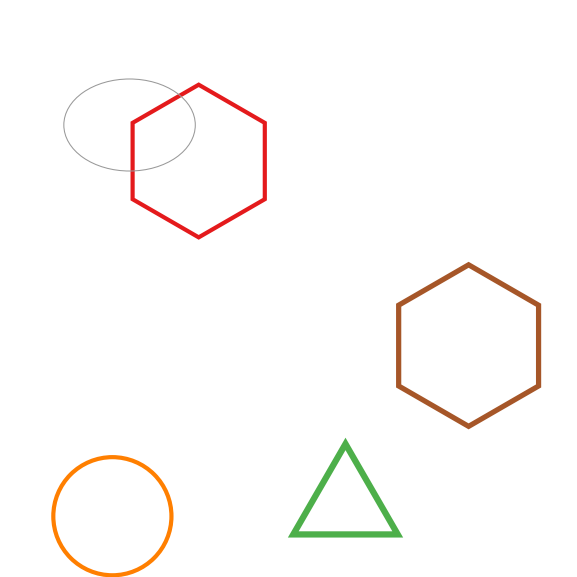[{"shape": "hexagon", "thickness": 2, "radius": 0.66, "center": [0.344, 0.72]}, {"shape": "triangle", "thickness": 3, "radius": 0.52, "center": [0.598, 0.126]}, {"shape": "circle", "thickness": 2, "radius": 0.51, "center": [0.195, 0.105]}, {"shape": "hexagon", "thickness": 2.5, "radius": 0.7, "center": [0.811, 0.401]}, {"shape": "oval", "thickness": 0.5, "radius": 0.57, "center": [0.224, 0.783]}]